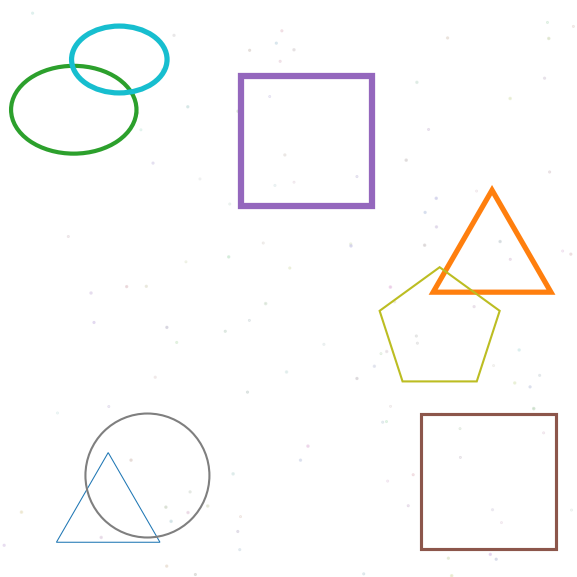[{"shape": "triangle", "thickness": 0.5, "radius": 0.52, "center": [0.187, 0.112]}, {"shape": "triangle", "thickness": 2.5, "radius": 0.59, "center": [0.852, 0.552]}, {"shape": "oval", "thickness": 2, "radius": 0.54, "center": [0.128, 0.809]}, {"shape": "square", "thickness": 3, "radius": 0.56, "center": [0.531, 0.755]}, {"shape": "square", "thickness": 1.5, "radius": 0.58, "center": [0.846, 0.166]}, {"shape": "circle", "thickness": 1, "radius": 0.54, "center": [0.255, 0.176]}, {"shape": "pentagon", "thickness": 1, "radius": 0.55, "center": [0.761, 0.427]}, {"shape": "oval", "thickness": 2.5, "radius": 0.41, "center": [0.207, 0.896]}]